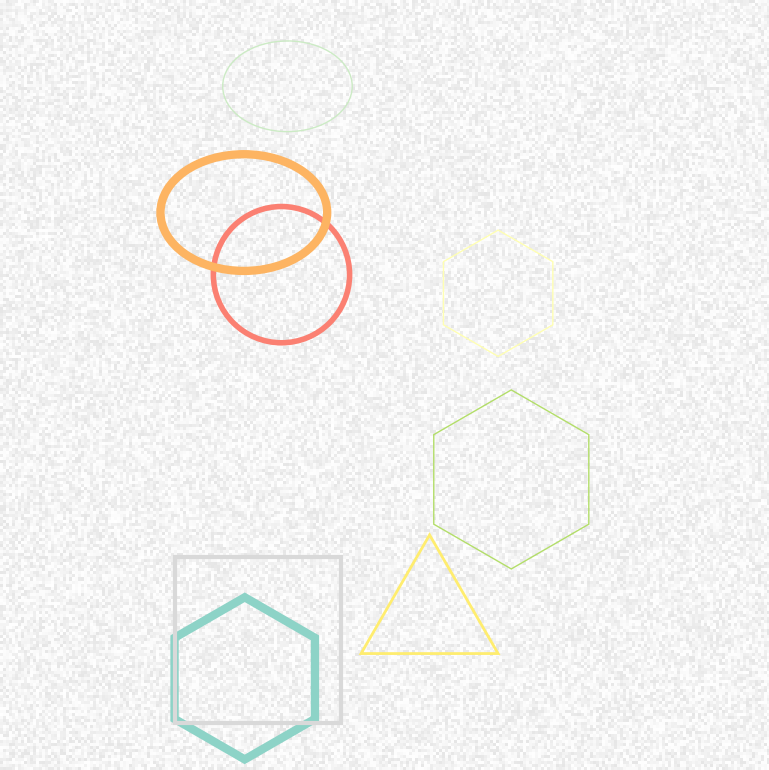[{"shape": "hexagon", "thickness": 3, "radius": 0.53, "center": [0.318, 0.119]}, {"shape": "hexagon", "thickness": 0.5, "radius": 0.41, "center": [0.647, 0.619]}, {"shape": "circle", "thickness": 2, "radius": 0.44, "center": [0.366, 0.643]}, {"shape": "oval", "thickness": 3, "radius": 0.54, "center": [0.317, 0.724]}, {"shape": "hexagon", "thickness": 0.5, "radius": 0.58, "center": [0.664, 0.377]}, {"shape": "square", "thickness": 1.5, "radius": 0.54, "center": [0.335, 0.169]}, {"shape": "oval", "thickness": 0.5, "radius": 0.42, "center": [0.373, 0.888]}, {"shape": "triangle", "thickness": 1, "radius": 0.51, "center": [0.558, 0.203]}]